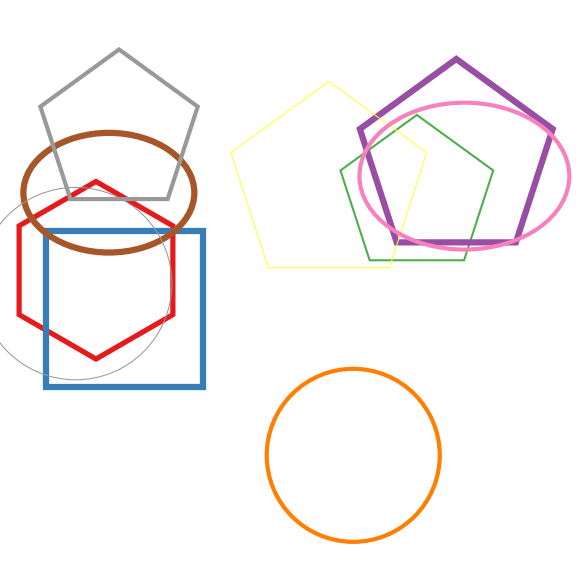[{"shape": "hexagon", "thickness": 2.5, "radius": 0.77, "center": [0.166, 0.531]}, {"shape": "square", "thickness": 3, "radius": 0.68, "center": [0.215, 0.464]}, {"shape": "pentagon", "thickness": 1, "radius": 0.7, "center": [0.722, 0.661]}, {"shape": "pentagon", "thickness": 3, "radius": 0.88, "center": [0.79, 0.721]}, {"shape": "circle", "thickness": 2, "radius": 0.75, "center": [0.612, 0.211]}, {"shape": "pentagon", "thickness": 0.5, "radius": 0.89, "center": [0.569, 0.68]}, {"shape": "oval", "thickness": 3, "radius": 0.74, "center": [0.189, 0.665]}, {"shape": "oval", "thickness": 2, "radius": 0.91, "center": [0.804, 0.694]}, {"shape": "circle", "thickness": 0.5, "radius": 0.83, "center": [0.131, 0.508]}, {"shape": "pentagon", "thickness": 2, "radius": 0.72, "center": [0.206, 0.77]}]